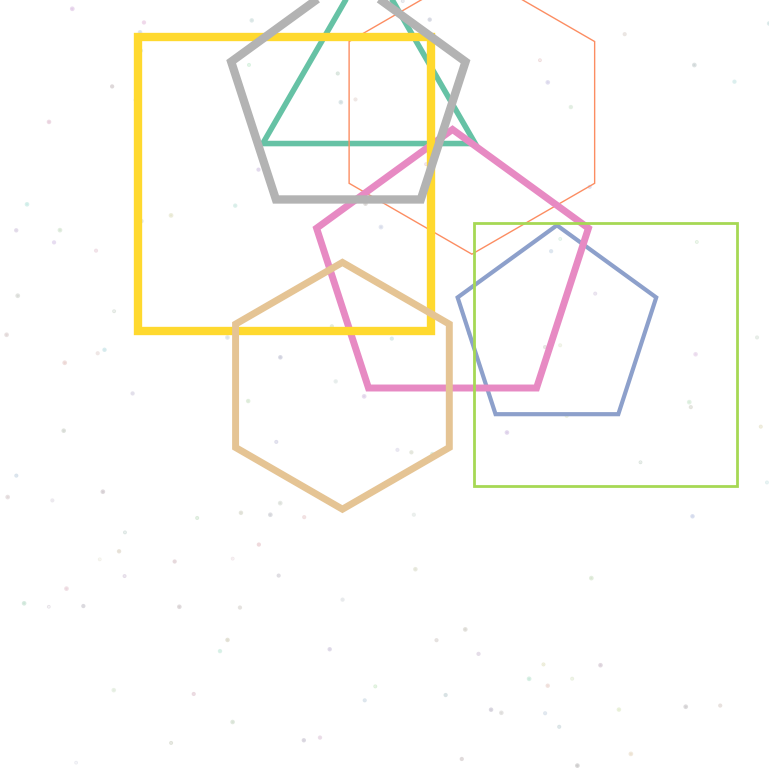[{"shape": "triangle", "thickness": 2, "radius": 0.8, "center": [0.479, 0.893]}, {"shape": "hexagon", "thickness": 0.5, "radius": 0.92, "center": [0.613, 0.854]}, {"shape": "pentagon", "thickness": 1.5, "radius": 0.68, "center": [0.723, 0.572]}, {"shape": "pentagon", "thickness": 2.5, "radius": 0.93, "center": [0.588, 0.646]}, {"shape": "square", "thickness": 1, "radius": 0.85, "center": [0.787, 0.54]}, {"shape": "square", "thickness": 3, "radius": 0.95, "center": [0.37, 0.761]}, {"shape": "hexagon", "thickness": 2.5, "radius": 0.8, "center": [0.445, 0.499]}, {"shape": "pentagon", "thickness": 3, "radius": 0.8, "center": [0.452, 0.87]}]